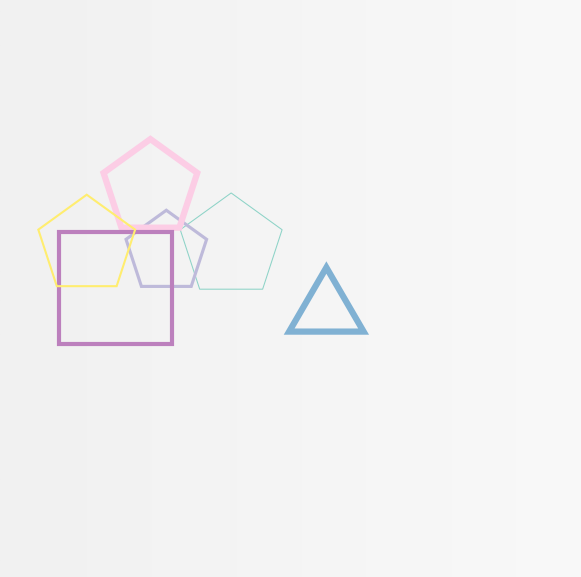[{"shape": "pentagon", "thickness": 0.5, "radius": 0.46, "center": [0.398, 0.573]}, {"shape": "pentagon", "thickness": 1.5, "radius": 0.36, "center": [0.286, 0.562]}, {"shape": "triangle", "thickness": 3, "radius": 0.37, "center": [0.562, 0.462]}, {"shape": "pentagon", "thickness": 3, "radius": 0.42, "center": [0.259, 0.673]}, {"shape": "square", "thickness": 2, "radius": 0.48, "center": [0.199, 0.5]}, {"shape": "pentagon", "thickness": 1, "radius": 0.44, "center": [0.149, 0.574]}]